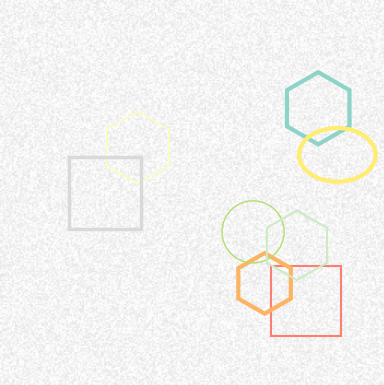[{"shape": "hexagon", "thickness": 3, "radius": 0.47, "center": [0.827, 0.719]}, {"shape": "hexagon", "thickness": 1, "radius": 0.47, "center": [0.358, 0.617]}, {"shape": "square", "thickness": 1.5, "radius": 0.45, "center": [0.795, 0.219]}, {"shape": "hexagon", "thickness": 3, "radius": 0.39, "center": [0.687, 0.264]}, {"shape": "circle", "thickness": 1, "radius": 0.4, "center": [0.657, 0.398]}, {"shape": "square", "thickness": 2.5, "radius": 0.47, "center": [0.273, 0.499]}, {"shape": "hexagon", "thickness": 1.5, "radius": 0.45, "center": [0.771, 0.363]}, {"shape": "oval", "thickness": 3, "radius": 0.5, "center": [0.876, 0.598]}]